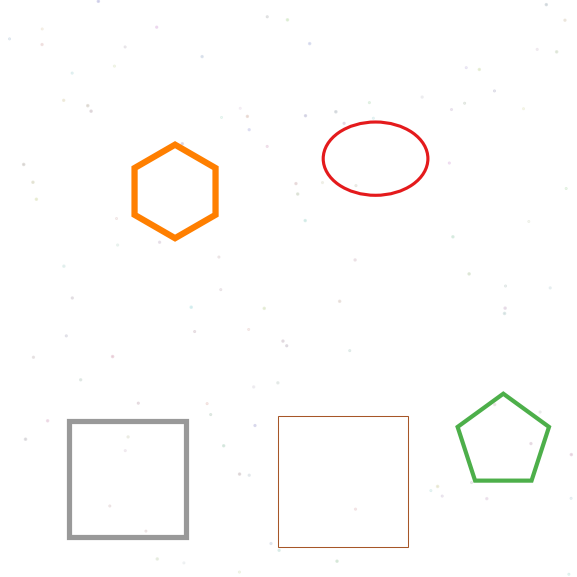[{"shape": "oval", "thickness": 1.5, "radius": 0.45, "center": [0.65, 0.724]}, {"shape": "pentagon", "thickness": 2, "radius": 0.42, "center": [0.872, 0.234]}, {"shape": "hexagon", "thickness": 3, "radius": 0.4, "center": [0.303, 0.668]}, {"shape": "square", "thickness": 0.5, "radius": 0.56, "center": [0.594, 0.165]}, {"shape": "square", "thickness": 2.5, "radius": 0.5, "center": [0.221, 0.17]}]